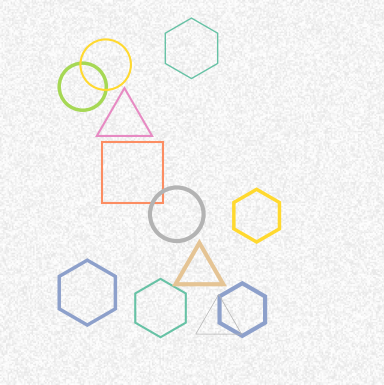[{"shape": "hexagon", "thickness": 1.5, "radius": 0.38, "center": [0.417, 0.2]}, {"shape": "hexagon", "thickness": 1, "radius": 0.39, "center": [0.497, 0.874]}, {"shape": "square", "thickness": 1.5, "radius": 0.4, "center": [0.345, 0.551]}, {"shape": "hexagon", "thickness": 3, "radius": 0.34, "center": [0.629, 0.196]}, {"shape": "hexagon", "thickness": 2.5, "radius": 0.42, "center": [0.227, 0.24]}, {"shape": "triangle", "thickness": 1.5, "radius": 0.41, "center": [0.323, 0.688]}, {"shape": "circle", "thickness": 2.5, "radius": 0.31, "center": [0.215, 0.775]}, {"shape": "hexagon", "thickness": 2.5, "radius": 0.34, "center": [0.667, 0.44]}, {"shape": "circle", "thickness": 1.5, "radius": 0.33, "center": [0.274, 0.832]}, {"shape": "triangle", "thickness": 3, "radius": 0.36, "center": [0.518, 0.297]}, {"shape": "circle", "thickness": 3, "radius": 0.35, "center": [0.459, 0.443]}, {"shape": "triangle", "thickness": 0.5, "radius": 0.34, "center": [0.568, 0.167]}]